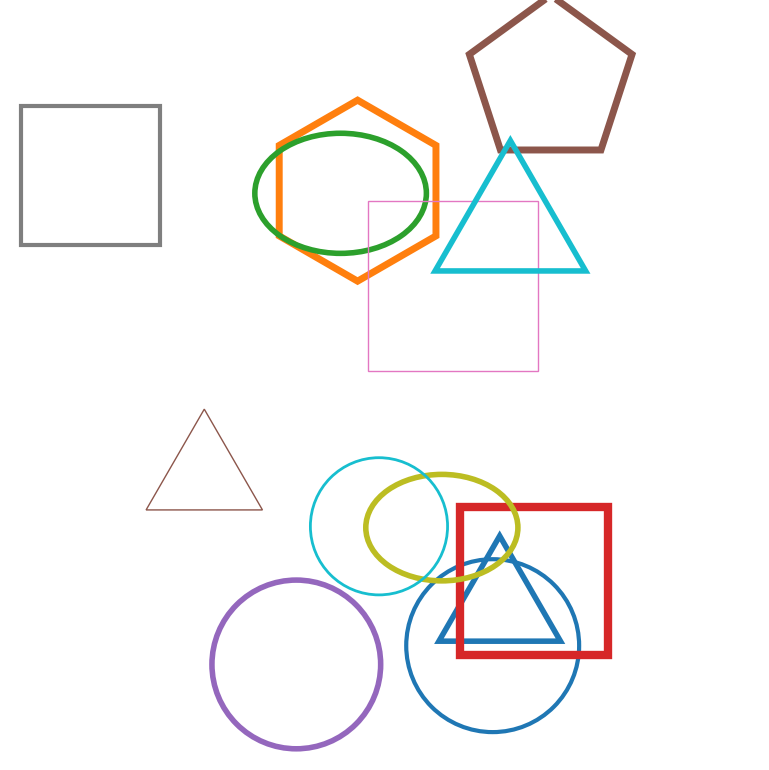[{"shape": "circle", "thickness": 1.5, "radius": 0.56, "center": [0.64, 0.161]}, {"shape": "triangle", "thickness": 2, "radius": 0.46, "center": [0.649, 0.213]}, {"shape": "hexagon", "thickness": 2.5, "radius": 0.59, "center": [0.464, 0.752]}, {"shape": "oval", "thickness": 2, "radius": 0.56, "center": [0.442, 0.749]}, {"shape": "square", "thickness": 3, "radius": 0.48, "center": [0.694, 0.246]}, {"shape": "circle", "thickness": 2, "radius": 0.55, "center": [0.385, 0.137]}, {"shape": "pentagon", "thickness": 2.5, "radius": 0.56, "center": [0.715, 0.895]}, {"shape": "triangle", "thickness": 0.5, "radius": 0.44, "center": [0.265, 0.381]}, {"shape": "square", "thickness": 0.5, "radius": 0.55, "center": [0.589, 0.629]}, {"shape": "square", "thickness": 1.5, "radius": 0.45, "center": [0.118, 0.772]}, {"shape": "oval", "thickness": 2, "radius": 0.49, "center": [0.574, 0.315]}, {"shape": "circle", "thickness": 1, "radius": 0.45, "center": [0.492, 0.317]}, {"shape": "triangle", "thickness": 2, "radius": 0.56, "center": [0.663, 0.705]}]